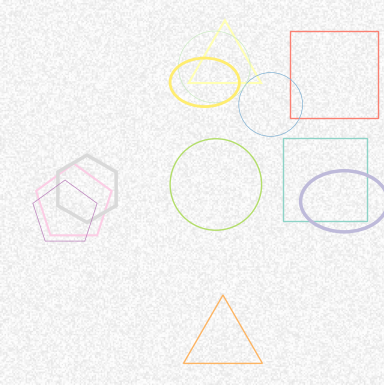[{"shape": "square", "thickness": 1, "radius": 0.54, "center": [0.844, 0.533]}, {"shape": "triangle", "thickness": 1.5, "radius": 0.54, "center": [0.584, 0.839]}, {"shape": "oval", "thickness": 2.5, "radius": 0.57, "center": [0.894, 0.477]}, {"shape": "square", "thickness": 1, "radius": 0.57, "center": [0.867, 0.807]}, {"shape": "circle", "thickness": 0.5, "radius": 0.41, "center": [0.703, 0.729]}, {"shape": "triangle", "thickness": 1, "radius": 0.59, "center": [0.579, 0.115]}, {"shape": "circle", "thickness": 1, "radius": 0.59, "center": [0.561, 0.521]}, {"shape": "pentagon", "thickness": 1.5, "radius": 0.52, "center": [0.192, 0.472]}, {"shape": "hexagon", "thickness": 2.5, "radius": 0.44, "center": [0.226, 0.51]}, {"shape": "pentagon", "thickness": 0.5, "radius": 0.44, "center": [0.169, 0.445]}, {"shape": "circle", "thickness": 0.5, "radius": 0.47, "center": [0.557, 0.826]}, {"shape": "oval", "thickness": 2, "radius": 0.45, "center": [0.532, 0.786]}]